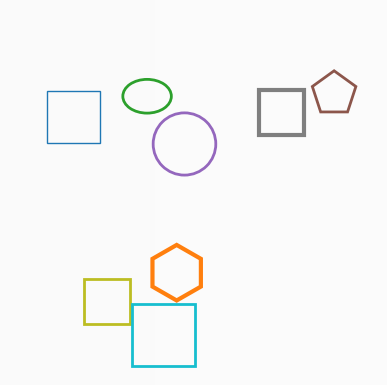[{"shape": "square", "thickness": 1, "radius": 0.34, "center": [0.19, 0.697]}, {"shape": "hexagon", "thickness": 3, "radius": 0.36, "center": [0.456, 0.292]}, {"shape": "oval", "thickness": 2, "radius": 0.31, "center": [0.38, 0.75]}, {"shape": "circle", "thickness": 2, "radius": 0.4, "center": [0.476, 0.626]}, {"shape": "pentagon", "thickness": 2, "radius": 0.3, "center": [0.862, 0.757]}, {"shape": "square", "thickness": 3, "radius": 0.29, "center": [0.727, 0.708]}, {"shape": "square", "thickness": 2, "radius": 0.3, "center": [0.276, 0.216]}, {"shape": "square", "thickness": 2, "radius": 0.4, "center": [0.422, 0.13]}]